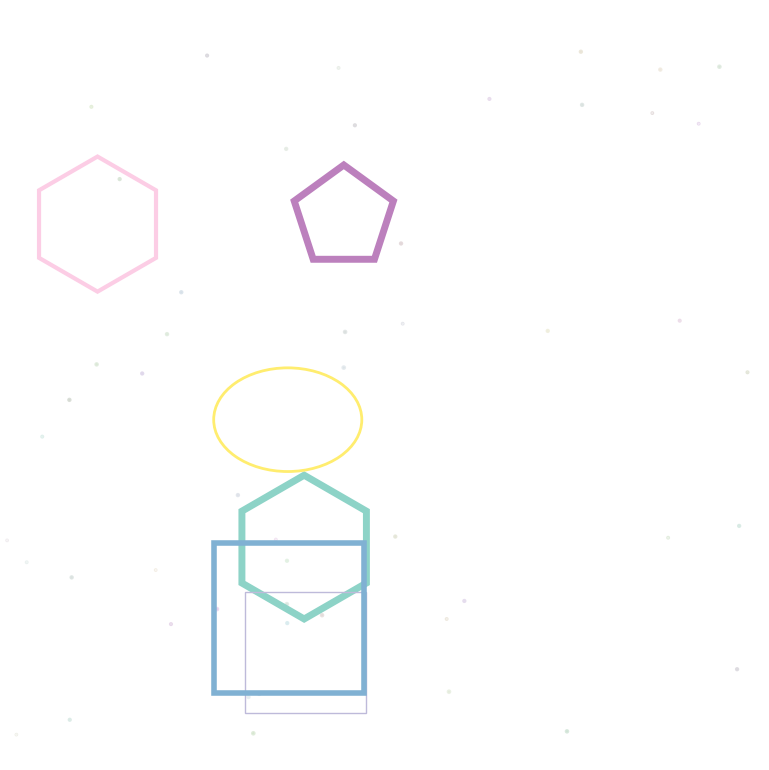[{"shape": "hexagon", "thickness": 2.5, "radius": 0.47, "center": [0.395, 0.289]}, {"shape": "square", "thickness": 0.5, "radius": 0.39, "center": [0.397, 0.153]}, {"shape": "square", "thickness": 2, "radius": 0.49, "center": [0.375, 0.198]}, {"shape": "hexagon", "thickness": 1.5, "radius": 0.44, "center": [0.127, 0.709]}, {"shape": "pentagon", "thickness": 2.5, "radius": 0.34, "center": [0.447, 0.718]}, {"shape": "oval", "thickness": 1, "radius": 0.48, "center": [0.374, 0.455]}]